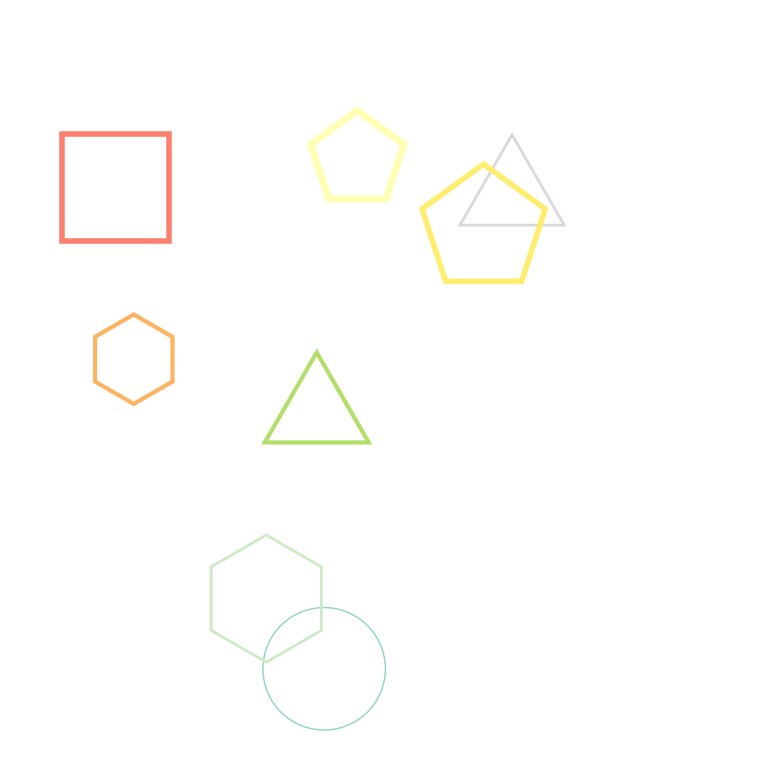[{"shape": "circle", "thickness": 0.5, "radius": 0.4, "center": [0.421, 0.131]}, {"shape": "pentagon", "thickness": 2.5, "radius": 0.32, "center": [0.464, 0.793]}, {"shape": "square", "thickness": 2, "radius": 0.35, "center": [0.15, 0.757]}, {"shape": "hexagon", "thickness": 1.5, "radius": 0.29, "center": [0.174, 0.534]}, {"shape": "triangle", "thickness": 1.5, "radius": 0.39, "center": [0.411, 0.464]}, {"shape": "triangle", "thickness": 1, "radius": 0.39, "center": [0.665, 0.747]}, {"shape": "hexagon", "thickness": 1, "radius": 0.41, "center": [0.346, 0.223]}, {"shape": "pentagon", "thickness": 2, "radius": 0.42, "center": [0.628, 0.703]}]